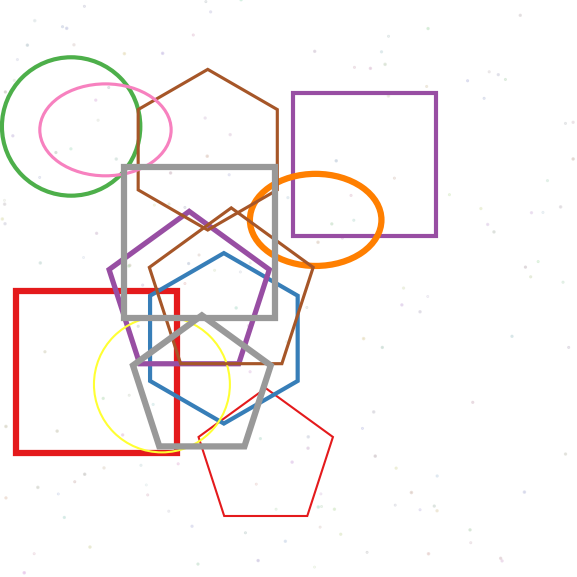[{"shape": "pentagon", "thickness": 1, "radius": 0.61, "center": [0.46, 0.205]}, {"shape": "square", "thickness": 3, "radius": 0.7, "center": [0.167, 0.355]}, {"shape": "hexagon", "thickness": 2, "radius": 0.74, "center": [0.388, 0.413]}, {"shape": "circle", "thickness": 2, "radius": 0.6, "center": [0.123, 0.78]}, {"shape": "square", "thickness": 2, "radius": 0.62, "center": [0.631, 0.715]}, {"shape": "pentagon", "thickness": 2.5, "radius": 0.73, "center": [0.328, 0.487]}, {"shape": "oval", "thickness": 3, "radius": 0.57, "center": [0.547, 0.618]}, {"shape": "circle", "thickness": 1, "radius": 0.59, "center": [0.28, 0.333]}, {"shape": "pentagon", "thickness": 1.5, "radius": 0.75, "center": [0.4, 0.49]}, {"shape": "hexagon", "thickness": 1.5, "radius": 0.7, "center": [0.36, 0.74]}, {"shape": "oval", "thickness": 1.5, "radius": 0.57, "center": [0.183, 0.774]}, {"shape": "square", "thickness": 3, "radius": 0.65, "center": [0.345, 0.579]}, {"shape": "pentagon", "thickness": 3, "radius": 0.63, "center": [0.35, 0.328]}]